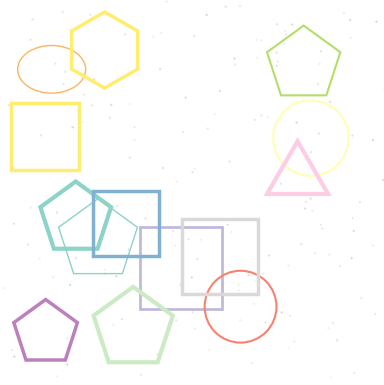[{"shape": "pentagon", "thickness": 3, "radius": 0.48, "center": [0.197, 0.432]}, {"shape": "pentagon", "thickness": 1, "radius": 0.54, "center": [0.255, 0.376]}, {"shape": "circle", "thickness": 1.5, "radius": 0.49, "center": [0.808, 0.641]}, {"shape": "square", "thickness": 2, "radius": 0.53, "center": [0.47, 0.303]}, {"shape": "circle", "thickness": 1.5, "radius": 0.47, "center": [0.625, 0.203]}, {"shape": "square", "thickness": 2.5, "radius": 0.42, "center": [0.327, 0.42]}, {"shape": "oval", "thickness": 1, "radius": 0.44, "center": [0.134, 0.82]}, {"shape": "pentagon", "thickness": 1.5, "radius": 0.5, "center": [0.789, 0.833]}, {"shape": "triangle", "thickness": 3, "radius": 0.46, "center": [0.773, 0.542]}, {"shape": "square", "thickness": 2.5, "radius": 0.49, "center": [0.571, 0.334]}, {"shape": "pentagon", "thickness": 2.5, "radius": 0.43, "center": [0.119, 0.135]}, {"shape": "pentagon", "thickness": 3, "radius": 0.54, "center": [0.346, 0.147]}, {"shape": "square", "thickness": 2.5, "radius": 0.44, "center": [0.117, 0.645]}, {"shape": "hexagon", "thickness": 2.5, "radius": 0.49, "center": [0.272, 0.87]}]